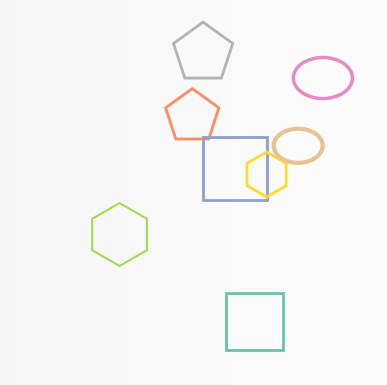[{"shape": "square", "thickness": 2, "radius": 0.37, "center": [0.657, 0.164]}, {"shape": "pentagon", "thickness": 2, "radius": 0.36, "center": [0.496, 0.698]}, {"shape": "square", "thickness": 2, "radius": 0.41, "center": [0.606, 0.564]}, {"shape": "oval", "thickness": 2.5, "radius": 0.38, "center": [0.833, 0.797]}, {"shape": "hexagon", "thickness": 1.5, "radius": 0.41, "center": [0.309, 0.391]}, {"shape": "hexagon", "thickness": 2, "radius": 0.29, "center": [0.688, 0.547]}, {"shape": "oval", "thickness": 3, "radius": 0.32, "center": [0.769, 0.621]}, {"shape": "pentagon", "thickness": 2, "radius": 0.4, "center": [0.524, 0.862]}]